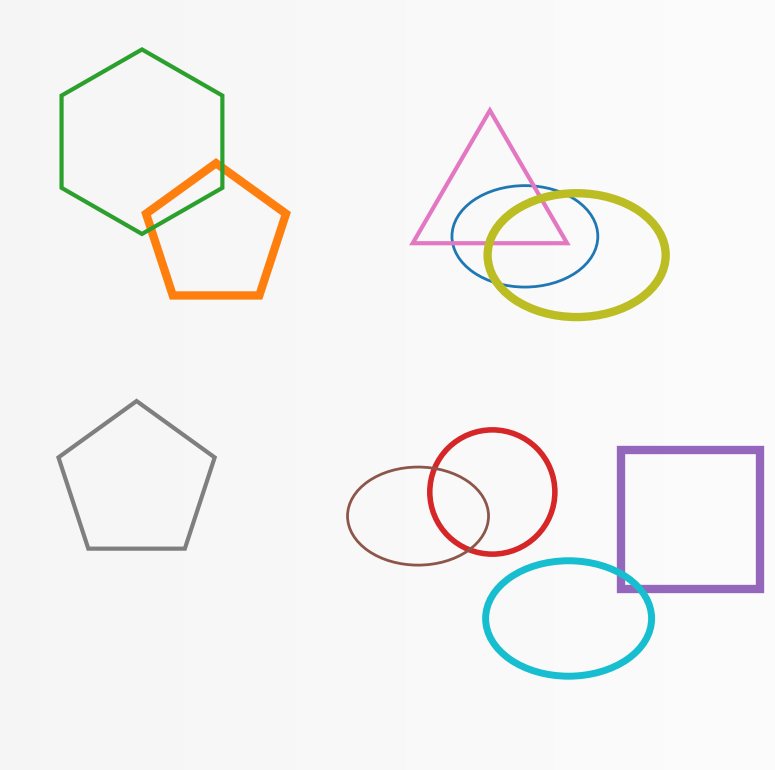[{"shape": "oval", "thickness": 1, "radius": 0.47, "center": [0.677, 0.693]}, {"shape": "pentagon", "thickness": 3, "radius": 0.47, "center": [0.279, 0.693]}, {"shape": "hexagon", "thickness": 1.5, "radius": 0.6, "center": [0.183, 0.816]}, {"shape": "circle", "thickness": 2, "radius": 0.4, "center": [0.635, 0.361]}, {"shape": "square", "thickness": 3, "radius": 0.45, "center": [0.891, 0.325]}, {"shape": "oval", "thickness": 1, "radius": 0.45, "center": [0.539, 0.33]}, {"shape": "triangle", "thickness": 1.5, "radius": 0.57, "center": [0.632, 0.742]}, {"shape": "pentagon", "thickness": 1.5, "radius": 0.53, "center": [0.176, 0.373]}, {"shape": "oval", "thickness": 3, "radius": 0.57, "center": [0.744, 0.669]}, {"shape": "oval", "thickness": 2.5, "radius": 0.54, "center": [0.734, 0.197]}]